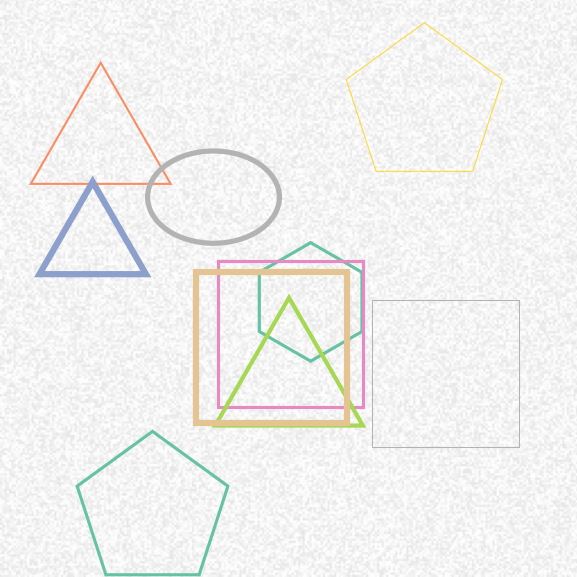[{"shape": "hexagon", "thickness": 1.5, "radius": 0.51, "center": [0.538, 0.476]}, {"shape": "pentagon", "thickness": 1.5, "radius": 0.69, "center": [0.264, 0.115]}, {"shape": "triangle", "thickness": 1, "radius": 0.7, "center": [0.174, 0.751]}, {"shape": "triangle", "thickness": 3, "radius": 0.53, "center": [0.161, 0.578]}, {"shape": "square", "thickness": 1.5, "radius": 0.63, "center": [0.503, 0.421]}, {"shape": "triangle", "thickness": 2, "radius": 0.74, "center": [0.5, 0.336]}, {"shape": "pentagon", "thickness": 0.5, "radius": 0.71, "center": [0.735, 0.818]}, {"shape": "square", "thickness": 3, "radius": 0.66, "center": [0.47, 0.397]}, {"shape": "oval", "thickness": 2.5, "radius": 0.57, "center": [0.37, 0.658]}, {"shape": "square", "thickness": 0.5, "radius": 0.64, "center": [0.772, 0.352]}]